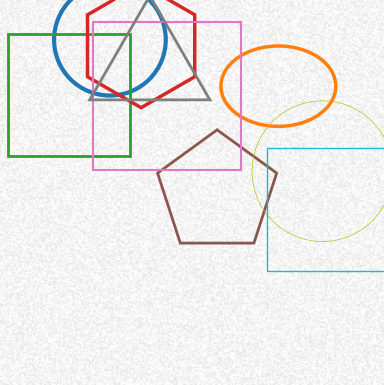[{"shape": "circle", "thickness": 3, "radius": 0.73, "center": [0.285, 0.897]}, {"shape": "oval", "thickness": 2.5, "radius": 0.75, "center": [0.723, 0.776]}, {"shape": "square", "thickness": 2, "radius": 0.79, "center": [0.179, 0.753]}, {"shape": "hexagon", "thickness": 2.5, "radius": 0.8, "center": [0.367, 0.881]}, {"shape": "pentagon", "thickness": 2, "radius": 0.81, "center": [0.564, 0.5]}, {"shape": "square", "thickness": 1.5, "radius": 0.96, "center": [0.433, 0.751]}, {"shape": "triangle", "thickness": 2, "radius": 0.9, "center": [0.389, 0.831]}, {"shape": "circle", "thickness": 0.5, "radius": 0.91, "center": [0.837, 0.555]}, {"shape": "square", "thickness": 1, "radius": 0.8, "center": [0.855, 0.456]}]